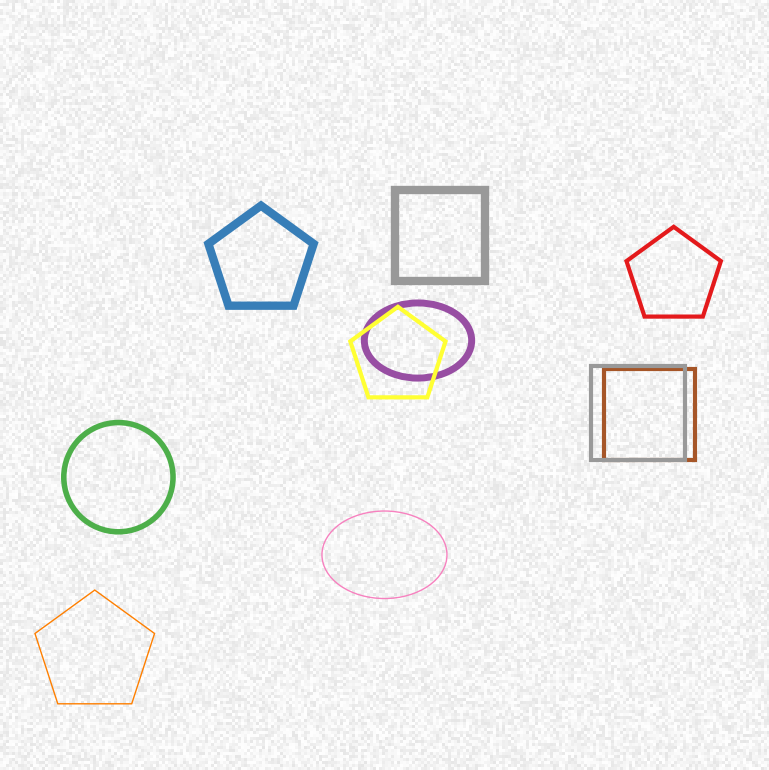[{"shape": "pentagon", "thickness": 1.5, "radius": 0.32, "center": [0.875, 0.641]}, {"shape": "pentagon", "thickness": 3, "radius": 0.36, "center": [0.339, 0.661]}, {"shape": "circle", "thickness": 2, "radius": 0.35, "center": [0.154, 0.38]}, {"shape": "oval", "thickness": 2.5, "radius": 0.35, "center": [0.543, 0.558]}, {"shape": "pentagon", "thickness": 0.5, "radius": 0.41, "center": [0.123, 0.152]}, {"shape": "pentagon", "thickness": 1.5, "radius": 0.33, "center": [0.517, 0.537]}, {"shape": "square", "thickness": 1.5, "radius": 0.3, "center": [0.844, 0.462]}, {"shape": "oval", "thickness": 0.5, "radius": 0.41, "center": [0.499, 0.28]}, {"shape": "square", "thickness": 1.5, "radius": 0.3, "center": [0.829, 0.464]}, {"shape": "square", "thickness": 3, "radius": 0.29, "center": [0.572, 0.694]}]